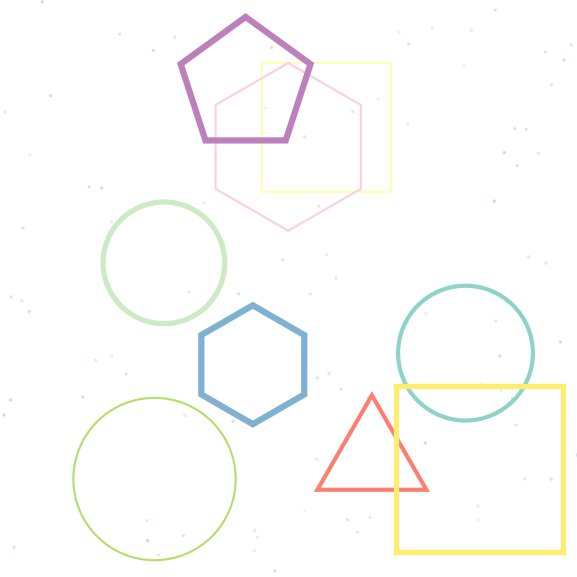[{"shape": "circle", "thickness": 2, "radius": 0.58, "center": [0.806, 0.388]}, {"shape": "square", "thickness": 1, "radius": 0.56, "center": [0.565, 0.778]}, {"shape": "triangle", "thickness": 2, "radius": 0.55, "center": [0.644, 0.206]}, {"shape": "hexagon", "thickness": 3, "radius": 0.51, "center": [0.438, 0.368]}, {"shape": "circle", "thickness": 1, "radius": 0.7, "center": [0.268, 0.17]}, {"shape": "hexagon", "thickness": 1, "radius": 0.73, "center": [0.499, 0.745]}, {"shape": "pentagon", "thickness": 3, "radius": 0.59, "center": [0.425, 0.852]}, {"shape": "circle", "thickness": 2.5, "radius": 0.53, "center": [0.284, 0.544]}, {"shape": "square", "thickness": 2.5, "radius": 0.72, "center": [0.83, 0.187]}]